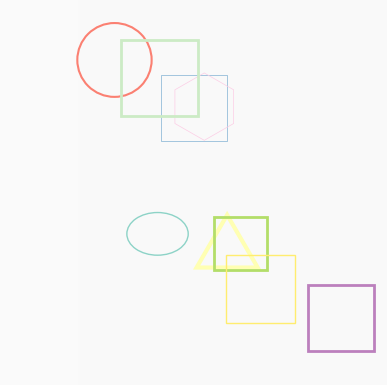[{"shape": "oval", "thickness": 1, "radius": 0.4, "center": [0.407, 0.393]}, {"shape": "triangle", "thickness": 3, "radius": 0.46, "center": [0.586, 0.351]}, {"shape": "circle", "thickness": 1.5, "radius": 0.48, "center": [0.295, 0.844]}, {"shape": "square", "thickness": 0.5, "radius": 0.43, "center": [0.5, 0.72]}, {"shape": "square", "thickness": 2, "radius": 0.34, "center": [0.621, 0.368]}, {"shape": "hexagon", "thickness": 0.5, "radius": 0.44, "center": [0.527, 0.723]}, {"shape": "square", "thickness": 2, "radius": 0.42, "center": [0.88, 0.174]}, {"shape": "square", "thickness": 2, "radius": 0.49, "center": [0.412, 0.797]}, {"shape": "square", "thickness": 1, "radius": 0.44, "center": [0.672, 0.249]}]